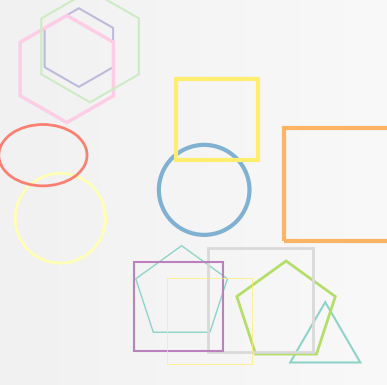[{"shape": "triangle", "thickness": 1.5, "radius": 0.52, "center": [0.839, 0.111]}, {"shape": "pentagon", "thickness": 1, "radius": 0.62, "center": [0.469, 0.238]}, {"shape": "circle", "thickness": 2, "radius": 0.58, "center": [0.156, 0.433]}, {"shape": "hexagon", "thickness": 1.5, "radius": 0.51, "center": [0.204, 0.876]}, {"shape": "oval", "thickness": 2, "radius": 0.57, "center": [0.111, 0.597]}, {"shape": "circle", "thickness": 3, "radius": 0.58, "center": [0.527, 0.507]}, {"shape": "square", "thickness": 3, "radius": 0.73, "center": [0.88, 0.521]}, {"shape": "pentagon", "thickness": 2, "radius": 0.67, "center": [0.738, 0.188]}, {"shape": "hexagon", "thickness": 2.5, "radius": 0.7, "center": [0.172, 0.821]}, {"shape": "square", "thickness": 2, "radius": 0.68, "center": [0.673, 0.221]}, {"shape": "square", "thickness": 1.5, "radius": 0.57, "center": [0.462, 0.204]}, {"shape": "hexagon", "thickness": 1.5, "radius": 0.73, "center": [0.232, 0.88]}, {"shape": "square", "thickness": 3, "radius": 0.53, "center": [0.561, 0.69]}, {"shape": "square", "thickness": 0.5, "radius": 0.55, "center": [0.54, 0.166]}]